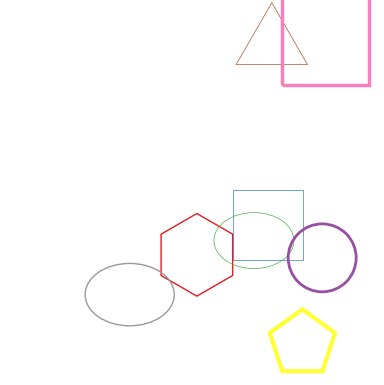[{"shape": "hexagon", "thickness": 1, "radius": 0.54, "center": [0.511, 0.338]}, {"shape": "square", "thickness": 0.5, "radius": 0.46, "center": [0.696, 0.415]}, {"shape": "oval", "thickness": 0.5, "radius": 0.52, "center": [0.66, 0.375]}, {"shape": "circle", "thickness": 2, "radius": 0.44, "center": [0.837, 0.33]}, {"shape": "pentagon", "thickness": 3, "radius": 0.44, "center": [0.785, 0.108]}, {"shape": "triangle", "thickness": 0.5, "radius": 0.54, "center": [0.706, 0.886]}, {"shape": "square", "thickness": 2.5, "radius": 0.56, "center": [0.846, 0.891]}, {"shape": "oval", "thickness": 1, "radius": 0.58, "center": [0.337, 0.235]}]